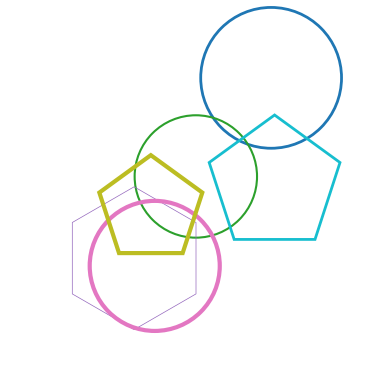[{"shape": "circle", "thickness": 2, "radius": 0.91, "center": [0.704, 0.798]}, {"shape": "circle", "thickness": 1.5, "radius": 0.79, "center": [0.509, 0.542]}, {"shape": "hexagon", "thickness": 0.5, "radius": 0.93, "center": [0.348, 0.329]}, {"shape": "circle", "thickness": 3, "radius": 0.84, "center": [0.402, 0.309]}, {"shape": "pentagon", "thickness": 3, "radius": 0.7, "center": [0.392, 0.456]}, {"shape": "pentagon", "thickness": 2, "radius": 0.89, "center": [0.713, 0.523]}]